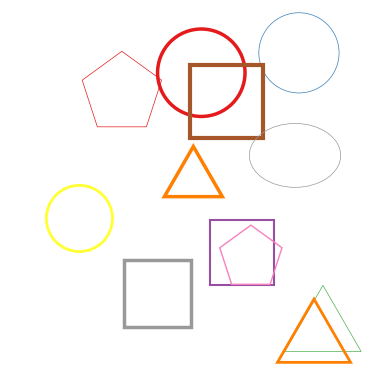[{"shape": "circle", "thickness": 2.5, "radius": 0.57, "center": [0.523, 0.811]}, {"shape": "pentagon", "thickness": 0.5, "radius": 0.54, "center": [0.317, 0.758]}, {"shape": "circle", "thickness": 0.5, "radius": 0.52, "center": [0.777, 0.863]}, {"shape": "triangle", "thickness": 0.5, "radius": 0.57, "center": [0.839, 0.144]}, {"shape": "square", "thickness": 1.5, "radius": 0.42, "center": [0.629, 0.344]}, {"shape": "triangle", "thickness": 2, "radius": 0.55, "center": [0.816, 0.114]}, {"shape": "triangle", "thickness": 2.5, "radius": 0.43, "center": [0.502, 0.533]}, {"shape": "circle", "thickness": 2, "radius": 0.43, "center": [0.206, 0.433]}, {"shape": "square", "thickness": 3, "radius": 0.47, "center": [0.587, 0.737]}, {"shape": "pentagon", "thickness": 1, "radius": 0.42, "center": [0.652, 0.33]}, {"shape": "square", "thickness": 2.5, "radius": 0.43, "center": [0.409, 0.237]}, {"shape": "oval", "thickness": 0.5, "radius": 0.59, "center": [0.766, 0.596]}]